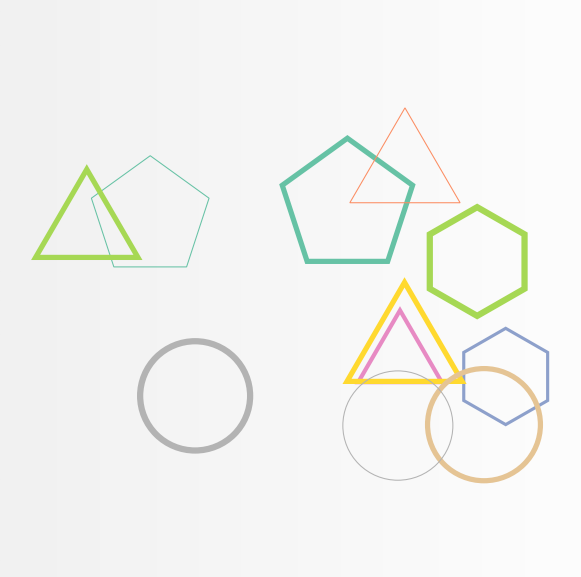[{"shape": "pentagon", "thickness": 2.5, "radius": 0.59, "center": [0.598, 0.642]}, {"shape": "pentagon", "thickness": 0.5, "radius": 0.53, "center": [0.258, 0.623]}, {"shape": "triangle", "thickness": 0.5, "radius": 0.55, "center": [0.697, 0.703]}, {"shape": "hexagon", "thickness": 1.5, "radius": 0.42, "center": [0.87, 0.347]}, {"shape": "triangle", "thickness": 2, "radius": 0.41, "center": [0.688, 0.379]}, {"shape": "triangle", "thickness": 2.5, "radius": 0.51, "center": [0.149, 0.604]}, {"shape": "hexagon", "thickness": 3, "radius": 0.47, "center": [0.821, 0.546]}, {"shape": "triangle", "thickness": 2.5, "radius": 0.57, "center": [0.696, 0.396]}, {"shape": "circle", "thickness": 2.5, "radius": 0.49, "center": [0.833, 0.264]}, {"shape": "circle", "thickness": 3, "radius": 0.47, "center": [0.336, 0.314]}, {"shape": "circle", "thickness": 0.5, "radius": 0.47, "center": [0.684, 0.262]}]